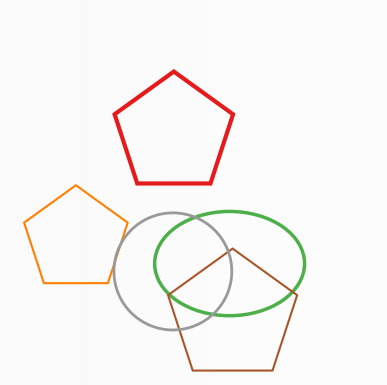[{"shape": "pentagon", "thickness": 3, "radius": 0.8, "center": [0.449, 0.653]}, {"shape": "oval", "thickness": 2.5, "radius": 0.97, "center": [0.593, 0.315]}, {"shape": "pentagon", "thickness": 1.5, "radius": 0.7, "center": [0.196, 0.378]}, {"shape": "pentagon", "thickness": 1.5, "radius": 0.88, "center": [0.6, 0.179]}, {"shape": "circle", "thickness": 2, "radius": 0.76, "center": [0.446, 0.295]}]